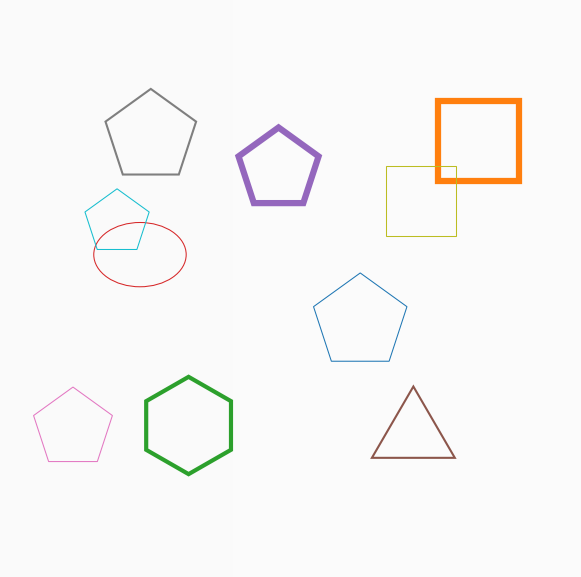[{"shape": "pentagon", "thickness": 0.5, "radius": 0.42, "center": [0.62, 0.442]}, {"shape": "square", "thickness": 3, "radius": 0.35, "center": [0.823, 0.755]}, {"shape": "hexagon", "thickness": 2, "radius": 0.42, "center": [0.324, 0.262]}, {"shape": "oval", "thickness": 0.5, "radius": 0.4, "center": [0.241, 0.558]}, {"shape": "pentagon", "thickness": 3, "radius": 0.36, "center": [0.479, 0.706]}, {"shape": "triangle", "thickness": 1, "radius": 0.41, "center": [0.711, 0.248]}, {"shape": "pentagon", "thickness": 0.5, "radius": 0.36, "center": [0.126, 0.258]}, {"shape": "pentagon", "thickness": 1, "radius": 0.41, "center": [0.259, 0.763]}, {"shape": "square", "thickness": 0.5, "radius": 0.3, "center": [0.725, 0.652]}, {"shape": "pentagon", "thickness": 0.5, "radius": 0.29, "center": [0.201, 0.614]}]